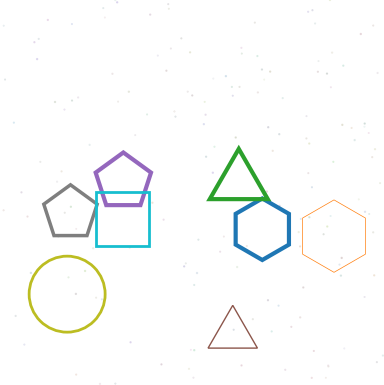[{"shape": "hexagon", "thickness": 3, "radius": 0.4, "center": [0.681, 0.405]}, {"shape": "hexagon", "thickness": 0.5, "radius": 0.47, "center": [0.868, 0.387]}, {"shape": "triangle", "thickness": 3, "radius": 0.44, "center": [0.62, 0.526]}, {"shape": "pentagon", "thickness": 3, "radius": 0.38, "center": [0.32, 0.528]}, {"shape": "triangle", "thickness": 1, "radius": 0.37, "center": [0.605, 0.133]}, {"shape": "pentagon", "thickness": 2.5, "radius": 0.36, "center": [0.183, 0.447]}, {"shape": "circle", "thickness": 2, "radius": 0.49, "center": [0.174, 0.236]}, {"shape": "square", "thickness": 2, "radius": 0.35, "center": [0.318, 0.431]}]